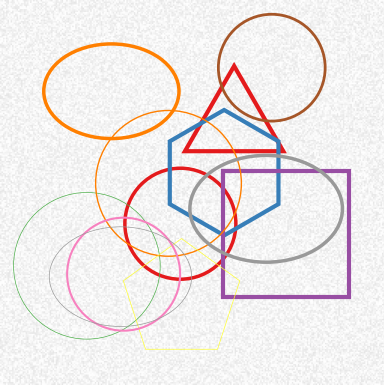[{"shape": "circle", "thickness": 2.5, "radius": 0.72, "center": [0.468, 0.419]}, {"shape": "triangle", "thickness": 3, "radius": 0.74, "center": [0.608, 0.681]}, {"shape": "hexagon", "thickness": 3, "radius": 0.81, "center": [0.582, 0.551]}, {"shape": "circle", "thickness": 0.5, "radius": 0.95, "center": [0.226, 0.31]}, {"shape": "square", "thickness": 3, "radius": 0.82, "center": [0.742, 0.393]}, {"shape": "circle", "thickness": 1, "radius": 0.95, "center": [0.438, 0.524]}, {"shape": "oval", "thickness": 2.5, "radius": 0.88, "center": [0.289, 0.763]}, {"shape": "pentagon", "thickness": 0.5, "radius": 0.79, "center": [0.472, 0.221]}, {"shape": "circle", "thickness": 2, "radius": 0.69, "center": [0.706, 0.824]}, {"shape": "circle", "thickness": 1.5, "radius": 0.73, "center": [0.321, 0.288]}, {"shape": "oval", "thickness": 0.5, "radius": 0.92, "center": [0.313, 0.281]}, {"shape": "oval", "thickness": 2.5, "radius": 0.99, "center": [0.691, 0.458]}]